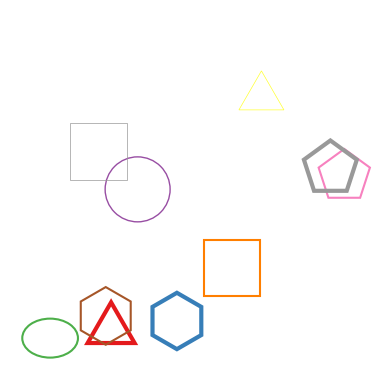[{"shape": "triangle", "thickness": 3, "radius": 0.35, "center": [0.289, 0.144]}, {"shape": "hexagon", "thickness": 3, "radius": 0.37, "center": [0.459, 0.166]}, {"shape": "oval", "thickness": 1.5, "radius": 0.36, "center": [0.13, 0.122]}, {"shape": "circle", "thickness": 1, "radius": 0.42, "center": [0.357, 0.508]}, {"shape": "square", "thickness": 1.5, "radius": 0.36, "center": [0.603, 0.304]}, {"shape": "triangle", "thickness": 0.5, "radius": 0.34, "center": [0.679, 0.748]}, {"shape": "hexagon", "thickness": 1.5, "radius": 0.37, "center": [0.275, 0.179]}, {"shape": "pentagon", "thickness": 1.5, "radius": 0.35, "center": [0.894, 0.543]}, {"shape": "pentagon", "thickness": 3, "radius": 0.36, "center": [0.858, 0.563]}, {"shape": "square", "thickness": 0.5, "radius": 0.37, "center": [0.256, 0.607]}]